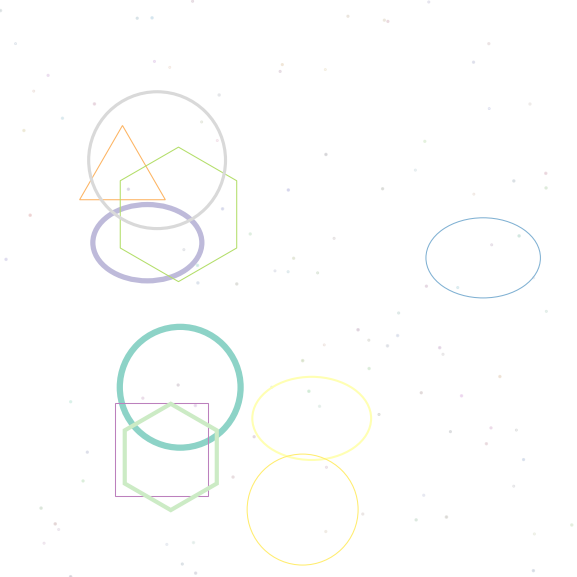[{"shape": "circle", "thickness": 3, "radius": 0.52, "center": [0.312, 0.329]}, {"shape": "oval", "thickness": 1, "radius": 0.51, "center": [0.54, 0.275]}, {"shape": "oval", "thickness": 2.5, "radius": 0.47, "center": [0.255, 0.579]}, {"shape": "oval", "thickness": 0.5, "radius": 0.5, "center": [0.837, 0.553]}, {"shape": "triangle", "thickness": 0.5, "radius": 0.43, "center": [0.212, 0.696]}, {"shape": "hexagon", "thickness": 0.5, "radius": 0.58, "center": [0.309, 0.628]}, {"shape": "circle", "thickness": 1.5, "radius": 0.59, "center": [0.272, 0.722]}, {"shape": "square", "thickness": 0.5, "radius": 0.4, "center": [0.28, 0.22]}, {"shape": "hexagon", "thickness": 2, "radius": 0.46, "center": [0.296, 0.208]}, {"shape": "circle", "thickness": 0.5, "radius": 0.48, "center": [0.524, 0.117]}]